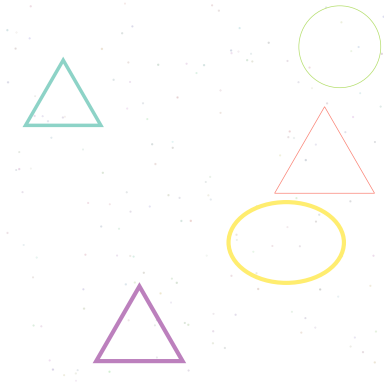[{"shape": "triangle", "thickness": 2.5, "radius": 0.56, "center": [0.164, 0.731]}, {"shape": "triangle", "thickness": 0.5, "radius": 0.75, "center": [0.843, 0.573]}, {"shape": "circle", "thickness": 0.5, "radius": 0.53, "center": [0.883, 0.879]}, {"shape": "triangle", "thickness": 3, "radius": 0.65, "center": [0.362, 0.127]}, {"shape": "oval", "thickness": 3, "radius": 0.75, "center": [0.743, 0.37]}]